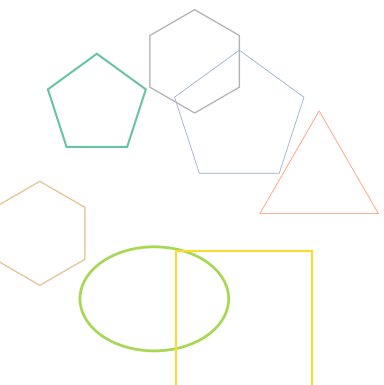[{"shape": "pentagon", "thickness": 1.5, "radius": 0.67, "center": [0.252, 0.727]}, {"shape": "triangle", "thickness": 0.5, "radius": 0.89, "center": [0.829, 0.534]}, {"shape": "pentagon", "thickness": 0.5, "radius": 0.88, "center": [0.621, 0.693]}, {"shape": "oval", "thickness": 2, "radius": 0.97, "center": [0.401, 0.224]}, {"shape": "square", "thickness": 1.5, "radius": 0.88, "center": [0.635, 0.173]}, {"shape": "hexagon", "thickness": 1, "radius": 0.68, "center": [0.103, 0.394]}, {"shape": "hexagon", "thickness": 1, "radius": 0.67, "center": [0.506, 0.841]}]